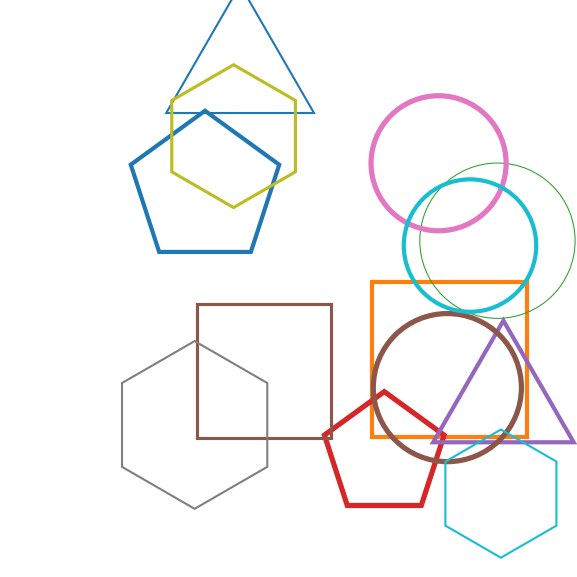[{"shape": "triangle", "thickness": 1, "radius": 0.74, "center": [0.416, 0.877]}, {"shape": "pentagon", "thickness": 2, "radius": 0.68, "center": [0.355, 0.672]}, {"shape": "square", "thickness": 2, "radius": 0.67, "center": [0.778, 0.377]}, {"shape": "circle", "thickness": 0.5, "radius": 0.67, "center": [0.861, 0.582]}, {"shape": "pentagon", "thickness": 2.5, "radius": 0.54, "center": [0.665, 0.212]}, {"shape": "triangle", "thickness": 2, "radius": 0.7, "center": [0.872, 0.304]}, {"shape": "square", "thickness": 1.5, "radius": 0.58, "center": [0.457, 0.356]}, {"shape": "circle", "thickness": 2.5, "radius": 0.64, "center": [0.775, 0.328]}, {"shape": "circle", "thickness": 2.5, "radius": 0.58, "center": [0.759, 0.716]}, {"shape": "hexagon", "thickness": 1, "radius": 0.73, "center": [0.337, 0.263]}, {"shape": "hexagon", "thickness": 1.5, "radius": 0.62, "center": [0.404, 0.763]}, {"shape": "circle", "thickness": 2, "radius": 0.57, "center": [0.814, 0.574]}, {"shape": "hexagon", "thickness": 1, "radius": 0.55, "center": [0.867, 0.144]}]